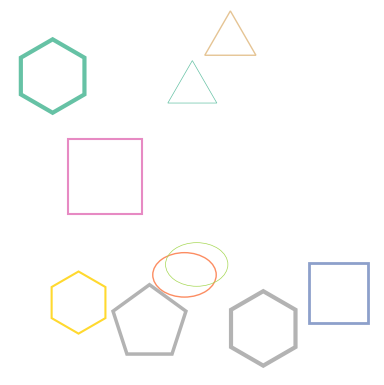[{"shape": "triangle", "thickness": 0.5, "radius": 0.37, "center": [0.5, 0.769]}, {"shape": "hexagon", "thickness": 3, "radius": 0.48, "center": [0.137, 0.802]}, {"shape": "oval", "thickness": 1, "radius": 0.41, "center": [0.479, 0.286]}, {"shape": "square", "thickness": 2, "radius": 0.38, "center": [0.879, 0.239]}, {"shape": "square", "thickness": 1.5, "radius": 0.48, "center": [0.273, 0.542]}, {"shape": "oval", "thickness": 0.5, "radius": 0.4, "center": [0.511, 0.313]}, {"shape": "hexagon", "thickness": 1.5, "radius": 0.4, "center": [0.204, 0.214]}, {"shape": "triangle", "thickness": 1, "radius": 0.38, "center": [0.598, 0.895]}, {"shape": "pentagon", "thickness": 2.5, "radius": 0.5, "center": [0.388, 0.161]}, {"shape": "hexagon", "thickness": 3, "radius": 0.48, "center": [0.684, 0.147]}]